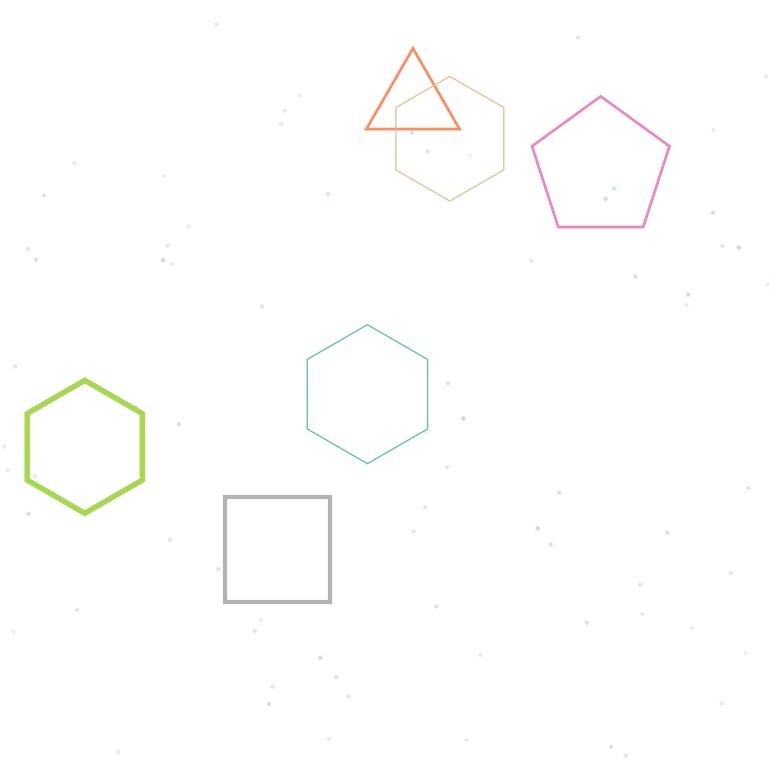[{"shape": "hexagon", "thickness": 0.5, "radius": 0.45, "center": [0.477, 0.488]}, {"shape": "triangle", "thickness": 1, "radius": 0.35, "center": [0.536, 0.867]}, {"shape": "pentagon", "thickness": 1, "radius": 0.47, "center": [0.78, 0.781]}, {"shape": "hexagon", "thickness": 2, "radius": 0.43, "center": [0.11, 0.42]}, {"shape": "hexagon", "thickness": 0.5, "radius": 0.4, "center": [0.584, 0.82]}, {"shape": "square", "thickness": 1.5, "radius": 0.34, "center": [0.36, 0.286]}]